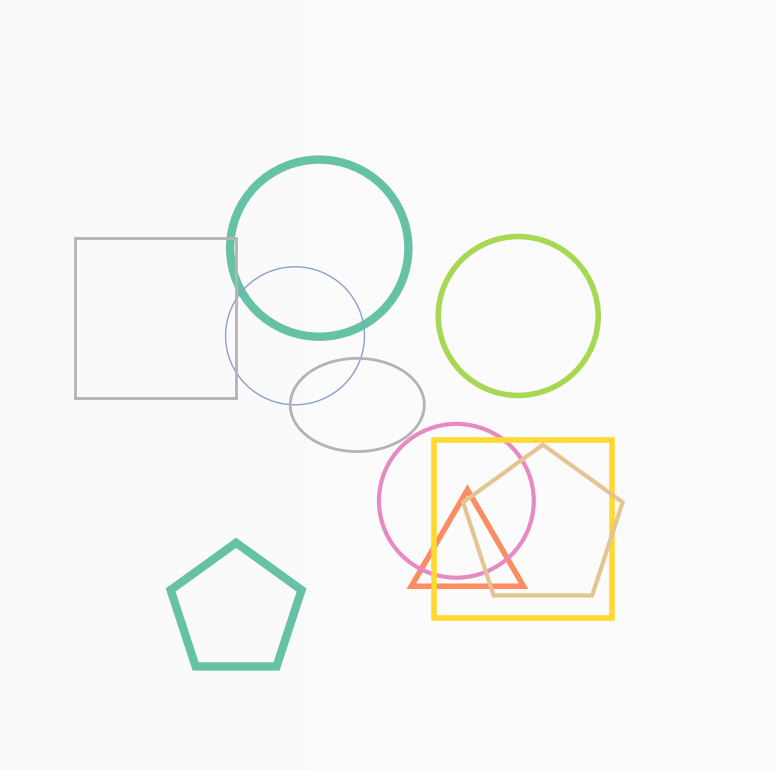[{"shape": "circle", "thickness": 3, "radius": 0.58, "center": [0.412, 0.678]}, {"shape": "pentagon", "thickness": 3, "radius": 0.44, "center": [0.305, 0.206]}, {"shape": "triangle", "thickness": 2, "radius": 0.42, "center": [0.603, 0.28]}, {"shape": "circle", "thickness": 0.5, "radius": 0.45, "center": [0.381, 0.564]}, {"shape": "circle", "thickness": 1.5, "radius": 0.5, "center": [0.589, 0.35]}, {"shape": "circle", "thickness": 2, "radius": 0.52, "center": [0.669, 0.59]}, {"shape": "square", "thickness": 2, "radius": 0.58, "center": [0.675, 0.313]}, {"shape": "pentagon", "thickness": 1.5, "radius": 0.54, "center": [0.7, 0.314]}, {"shape": "oval", "thickness": 1, "radius": 0.43, "center": [0.461, 0.474]}, {"shape": "square", "thickness": 1, "radius": 0.52, "center": [0.2, 0.587]}]